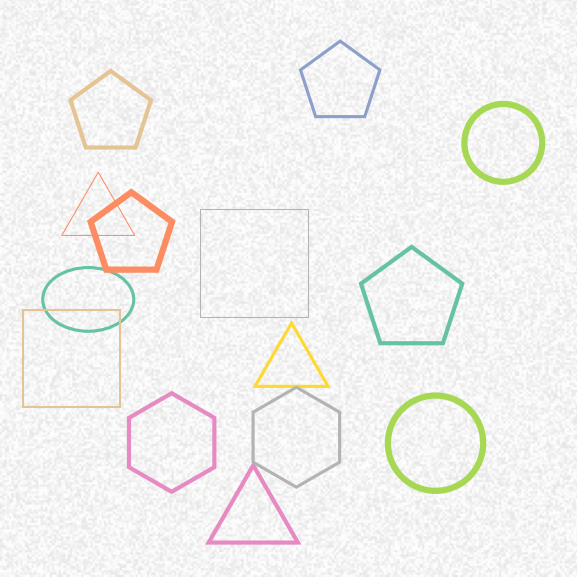[{"shape": "oval", "thickness": 1.5, "radius": 0.39, "center": [0.153, 0.481]}, {"shape": "pentagon", "thickness": 2, "radius": 0.46, "center": [0.713, 0.479]}, {"shape": "pentagon", "thickness": 3, "radius": 0.37, "center": [0.227, 0.592]}, {"shape": "triangle", "thickness": 0.5, "radius": 0.36, "center": [0.17, 0.628]}, {"shape": "pentagon", "thickness": 1.5, "radius": 0.36, "center": [0.589, 0.856]}, {"shape": "hexagon", "thickness": 2, "radius": 0.43, "center": [0.297, 0.233]}, {"shape": "triangle", "thickness": 2, "radius": 0.45, "center": [0.439, 0.104]}, {"shape": "circle", "thickness": 3, "radius": 0.34, "center": [0.872, 0.752]}, {"shape": "circle", "thickness": 3, "radius": 0.41, "center": [0.754, 0.232]}, {"shape": "triangle", "thickness": 1.5, "radius": 0.37, "center": [0.505, 0.367]}, {"shape": "square", "thickness": 1, "radius": 0.42, "center": [0.124, 0.378]}, {"shape": "pentagon", "thickness": 2, "radius": 0.37, "center": [0.192, 0.803]}, {"shape": "square", "thickness": 0.5, "radius": 0.47, "center": [0.44, 0.543]}, {"shape": "hexagon", "thickness": 1.5, "radius": 0.43, "center": [0.513, 0.242]}]